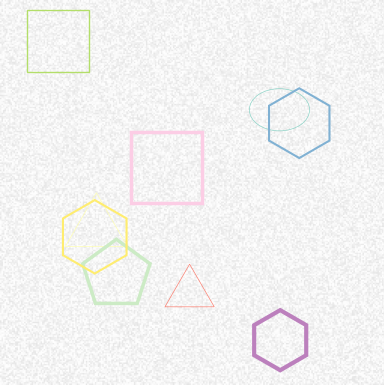[{"shape": "oval", "thickness": 0.5, "radius": 0.39, "center": [0.726, 0.715]}, {"shape": "triangle", "thickness": 0.5, "radius": 0.47, "center": [0.25, 0.406]}, {"shape": "triangle", "thickness": 0.5, "radius": 0.37, "center": [0.492, 0.24]}, {"shape": "hexagon", "thickness": 1.5, "radius": 0.45, "center": [0.777, 0.68]}, {"shape": "square", "thickness": 1, "radius": 0.41, "center": [0.15, 0.894]}, {"shape": "square", "thickness": 2.5, "radius": 0.46, "center": [0.432, 0.566]}, {"shape": "hexagon", "thickness": 3, "radius": 0.39, "center": [0.728, 0.116]}, {"shape": "pentagon", "thickness": 2.5, "radius": 0.46, "center": [0.302, 0.286]}, {"shape": "hexagon", "thickness": 1.5, "radius": 0.48, "center": [0.246, 0.385]}]